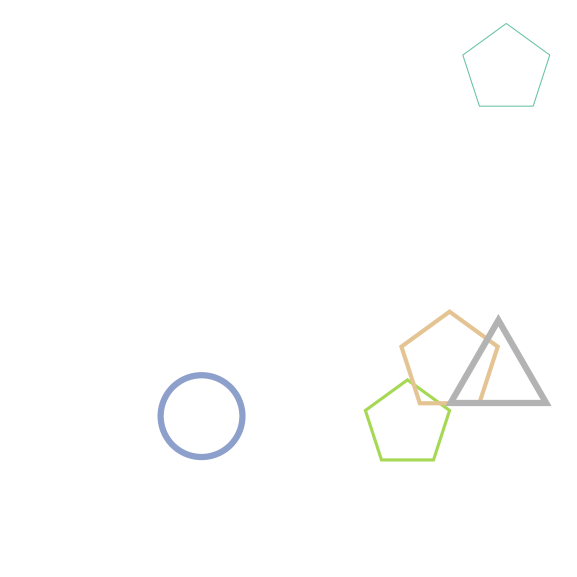[{"shape": "pentagon", "thickness": 0.5, "radius": 0.4, "center": [0.877, 0.879]}, {"shape": "circle", "thickness": 3, "radius": 0.35, "center": [0.349, 0.279]}, {"shape": "pentagon", "thickness": 1.5, "radius": 0.38, "center": [0.706, 0.265]}, {"shape": "pentagon", "thickness": 2, "radius": 0.44, "center": [0.779, 0.372]}, {"shape": "triangle", "thickness": 3, "radius": 0.48, "center": [0.863, 0.349]}]